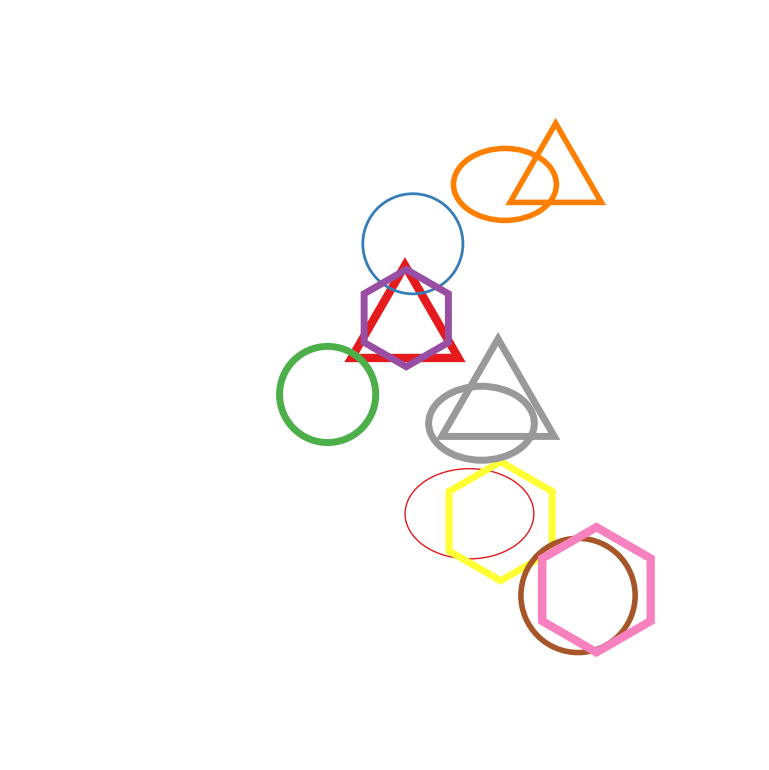[{"shape": "triangle", "thickness": 3, "radius": 0.4, "center": [0.526, 0.575]}, {"shape": "oval", "thickness": 0.5, "radius": 0.42, "center": [0.61, 0.333]}, {"shape": "circle", "thickness": 1, "radius": 0.33, "center": [0.536, 0.683]}, {"shape": "circle", "thickness": 2.5, "radius": 0.31, "center": [0.426, 0.488]}, {"shape": "hexagon", "thickness": 2.5, "radius": 0.32, "center": [0.528, 0.587]}, {"shape": "oval", "thickness": 2, "radius": 0.33, "center": [0.656, 0.76]}, {"shape": "triangle", "thickness": 2, "radius": 0.34, "center": [0.722, 0.771]}, {"shape": "hexagon", "thickness": 2.5, "radius": 0.39, "center": [0.65, 0.323]}, {"shape": "circle", "thickness": 2, "radius": 0.37, "center": [0.751, 0.227]}, {"shape": "hexagon", "thickness": 3, "radius": 0.41, "center": [0.775, 0.234]}, {"shape": "triangle", "thickness": 2.5, "radius": 0.42, "center": [0.647, 0.475]}, {"shape": "oval", "thickness": 2.5, "radius": 0.34, "center": [0.625, 0.45]}]